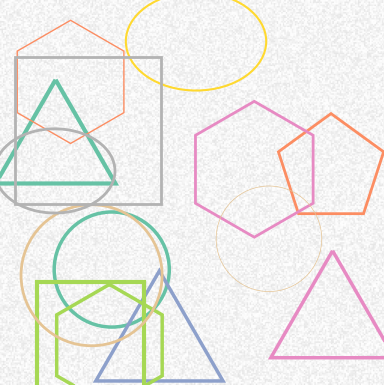[{"shape": "circle", "thickness": 2.5, "radius": 0.75, "center": [0.29, 0.3]}, {"shape": "triangle", "thickness": 3, "radius": 0.9, "center": [0.144, 0.613]}, {"shape": "pentagon", "thickness": 2, "radius": 0.72, "center": [0.86, 0.561]}, {"shape": "hexagon", "thickness": 1, "radius": 0.8, "center": [0.183, 0.787]}, {"shape": "triangle", "thickness": 2.5, "radius": 0.95, "center": [0.414, 0.106]}, {"shape": "triangle", "thickness": 2.5, "radius": 0.93, "center": [0.864, 0.163]}, {"shape": "hexagon", "thickness": 2, "radius": 0.88, "center": [0.661, 0.56]}, {"shape": "hexagon", "thickness": 2.5, "radius": 0.79, "center": [0.284, 0.103]}, {"shape": "square", "thickness": 3, "radius": 0.7, "center": [0.235, 0.129]}, {"shape": "oval", "thickness": 1.5, "radius": 0.91, "center": [0.509, 0.892]}, {"shape": "circle", "thickness": 2, "radius": 0.92, "center": [0.238, 0.285]}, {"shape": "circle", "thickness": 0.5, "radius": 0.69, "center": [0.699, 0.38]}, {"shape": "square", "thickness": 2, "radius": 0.95, "center": [0.23, 0.661]}, {"shape": "oval", "thickness": 2, "radius": 0.78, "center": [0.142, 0.556]}]